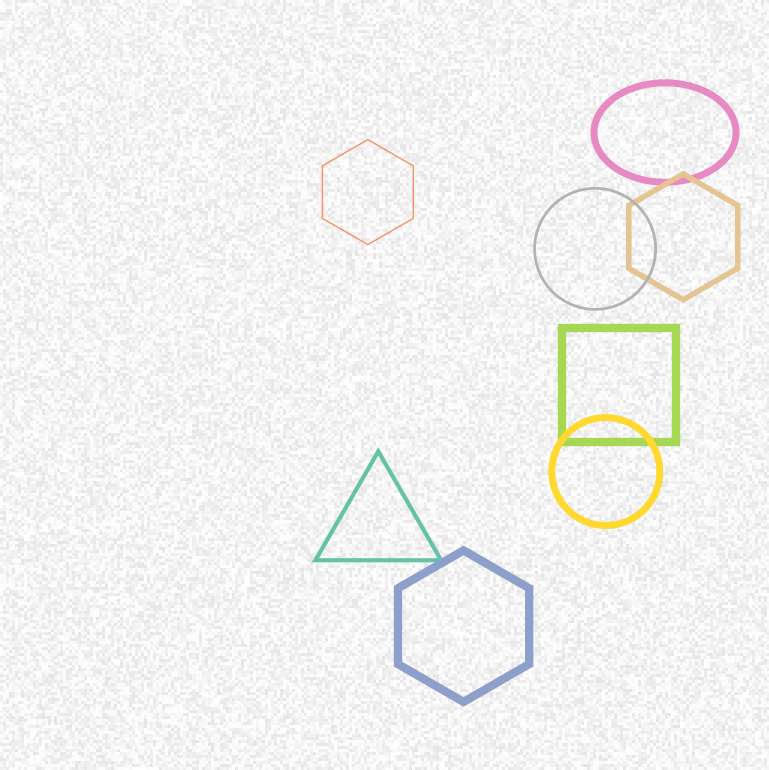[{"shape": "triangle", "thickness": 1.5, "radius": 0.47, "center": [0.491, 0.32]}, {"shape": "hexagon", "thickness": 0.5, "radius": 0.34, "center": [0.478, 0.751]}, {"shape": "hexagon", "thickness": 3, "radius": 0.49, "center": [0.602, 0.187]}, {"shape": "oval", "thickness": 2.5, "radius": 0.46, "center": [0.864, 0.828]}, {"shape": "square", "thickness": 3, "radius": 0.37, "center": [0.804, 0.499]}, {"shape": "circle", "thickness": 2.5, "radius": 0.35, "center": [0.787, 0.388]}, {"shape": "hexagon", "thickness": 2, "radius": 0.41, "center": [0.887, 0.692]}, {"shape": "circle", "thickness": 1, "radius": 0.39, "center": [0.773, 0.677]}]